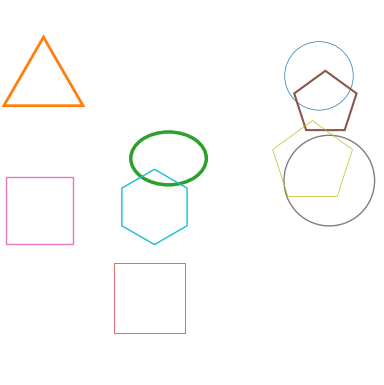[{"shape": "circle", "thickness": 0.5, "radius": 0.45, "center": [0.829, 0.803]}, {"shape": "triangle", "thickness": 2, "radius": 0.59, "center": [0.113, 0.785]}, {"shape": "oval", "thickness": 2.5, "radius": 0.49, "center": [0.438, 0.589]}, {"shape": "square", "thickness": 0.5, "radius": 0.46, "center": [0.389, 0.226]}, {"shape": "pentagon", "thickness": 1.5, "radius": 0.43, "center": [0.845, 0.731]}, {"shape": "square", "thickness": 1, "radius": 0.44, "center": [0.102, 0.454]}, {"shape": "circle", "thickness": 1, "radius": 0.59, "center": [0.855, 0.531]}, {"shape": "pentagon", "thickness": 0.5, "radius": 0.54, "center": [0.812, 0.578]}, {"shape": "hexagon", "thickness": 1, "radius": 0.49, "center": [0.401, 0.463]}]